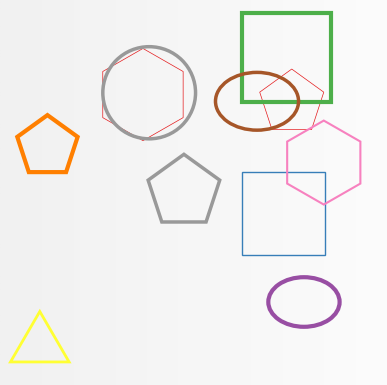[{"shape": "hexagon", "thickness": 0.5, "radius": 0.6, "center": [0.369, 0.754]}, {"shape": "pentagon", "thickness": 0.5, "radius": 0.43, "center": [0.753, 0.734]}, {"shape": "square", "thickness": 1, "radius": 0.54, "center": [0.732, 0.445]}, {"shape": "square", "thickness": 3, "radius": 0.58, "center": [0.739, 0.849]}, {"shape": "oval", "thickness": 3, "radius": 0.46, "center": [0.784, 0.216]}, {"shape": "pentagon", "thickness": 3, "radius": 0.41, "center": [0.122, 0.619]}, {"shape": "triangle", "thickness": 2, "radius": 0.44, "center": [0.103, 0.104]}, {"shape": "oval", "thickness": 2.5, "radius": 0.54, "center": [0.663, 0.737]}, {"shape": "hexagon", "thickness": 1.5, "radius": 0.55, "center": [0.836, 0.578]}, {"shape": "pentagon", "thickness": 2.5, "radius": 0.49, "center": [0.475, 0.502]}, {"shape": "circle", "thickness": 2.5, "radius": 0.6, "center": [0.385, 0.759]}]